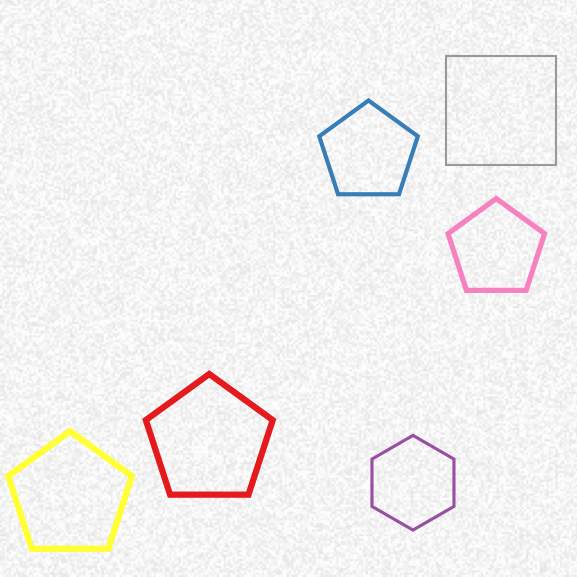[{"shape": "pentagon", "thickness": 3, "radius": 0.58, "center": [0.362, 0.236]}, {"shape": "pentagon", "thickness": 2, "radius": 0.45, "center": [0.638, 0.735]}, {"shape": "hexagon", "thickness": 1.5, "radius": 0.41, "center": [0.715, 0.163]}, {"shape": "pentagon", "thickness": 3, "radius": 0.56, "center": [0.121, 0.14]}, {"shape": "pentagon", "thickness": 2.5, "radius": 0.44, "center": [0.859, 0.567]}, {"shape": "square", "thickness": 1, "radius": 0.47, "center": [0.868, 0.808]}]